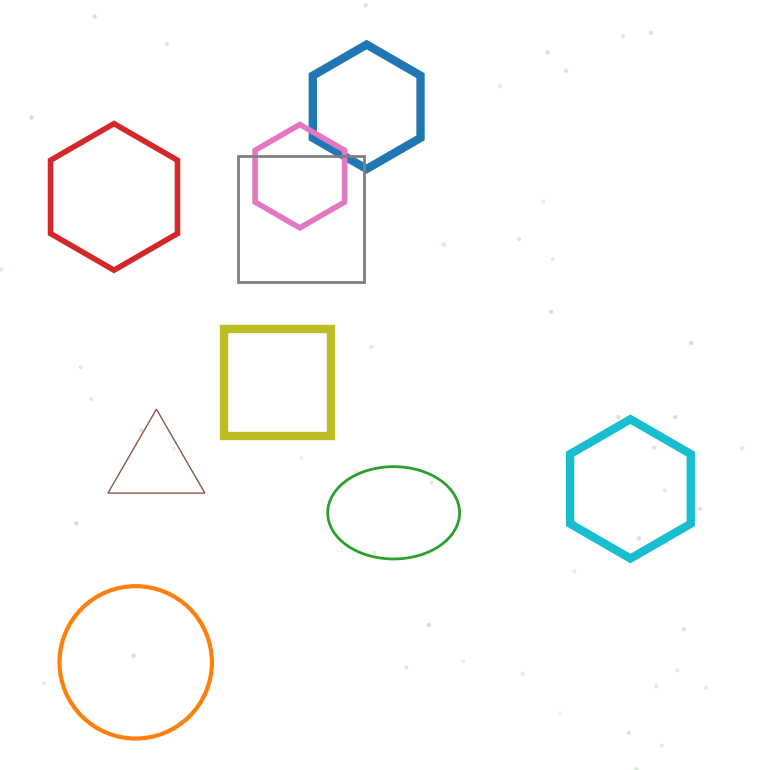[{"shape": "hexagon", "thickness": 3, "radius": 0.4, "center": [0.476, 0.861]}, {"shape": "circle", "thickness": 1.5, "radius": 0.49, "center": [0.176, 0.14]}, {"shape": "oval", "thickness": 1, "radius": 0.43, "center": [0.511, 0.334]}, {"shape": "hexagon", "thickness": 2, "radius": 0.48, "center": [0.148, 0.744]}, {"shape": "triangle", "thickness": 0.5, "radius": 0.36, "center": [0.203, 0.396]}, {"shape": "hexagon", "thickness": 2, "radius": 0.34, "center": [0.389, 0.771]}, {"shape": "square", "thickness": 1, "radius": 0.41, "center": [0.391, 0.715]}, {"shape": "square", "thickness": 3, "radius": 0.35, "center": [0.36, 0.503]}, {"shape": "hexagon", "thickness": 3, "radius": 0.45, "center": [0.819, 0.365]}]